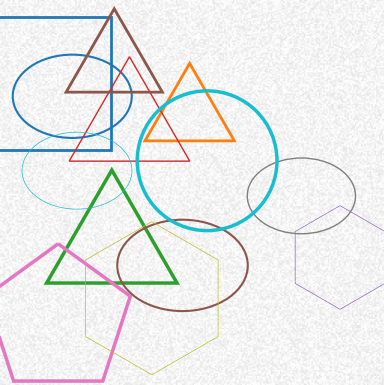[{"shape": "square", "thickness": 2, "radius": 0.87, "center": [0.114, 0.783]}, {"shape": "oval", "thickness": 1.5, "radius": 0.77, "center": [0.188, 0.75]}, {"shape": "triangle", "thickness": 2, "radius": 0.67, "center": [0.493, 0.701]}, {"shape": "triangle", "thickness": 2.5, "radius": 0.98, "center": [0.29, 0.363]}, {"shape": "triangle", "thickness": 1, "radius": 0.9, "center": [0.336, 0.672]}, {"shape": "hexagon", "thickness": 0.5, "radius": 0.67, "center": [0.883, 0.331]}, {"shape": "oval", "thickness": 1.5, "radius": 0.85, "center": [0.474, 0.311]}, {"shape": "triangle", "thickness": 2, "radius": 0.72, "center": [0.297, 0.833]}, {"shape": "pentagon", "thickness": 2.5, "radius": 0.99, "center": [0.151, 0.17]}, {"shape": "oval", "thickness": 1, "radius": 0.7, "center": [0.783, 0.491]}, {"shape": "hexagon", "thickness": 0.5, "radius": 0.99, "center": [0.394, 0.225]}, {"shape": "oval", "thickness": 0.5, "radius": 0.71, "center": [0.2, 0.557]}, {"shape": "circle", "thickness": 2.5, "radius": 0.91, "center": [0.538, 0.583]}]